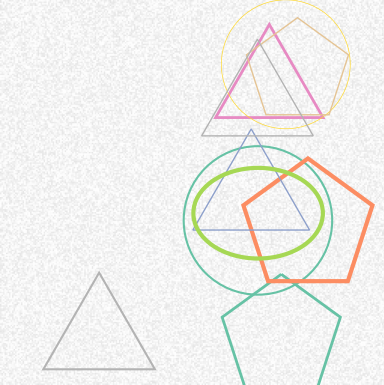[{"shape": "pentagon", "thickness": 2, "radius": 0.81, "center": [0.731, 0.126]}, {"shape": "circle", "thickness": 1.5, "radius": 0.96, "center": [0.67, 0.427]}, {"shape": "pentagon", "thickness": 3, "radius": 0.88, "center": [0.8, 0.412]}, {"shape": "triangle", "thickness": 1, "radius": 0.87, "center": [0.653, 0.49]}, {"shape": "triangle", "thickness": 2, "radius": 0.81, "center": [0.7, 0.775]}, {"shape": "oval", "thickness": 3, "radius": 0.84, "center": [0.67, 0.446]}, {"shape": "circle", "thickness": 0.5, "radius": 0.84, "center": [0.742, 0.833]}, {"shape": "pentagon", "thickness": 1, "radius": 0.7, "center": [0.773, 0.815]}, {"shape": "triangle", "thickness": 1.5, "radius": 0.84, "center": [0.258, 0.124]}, {"shape": "triangle", "thickness": 1, "radius": 0.84, "center": [0.669, 0.731]}]